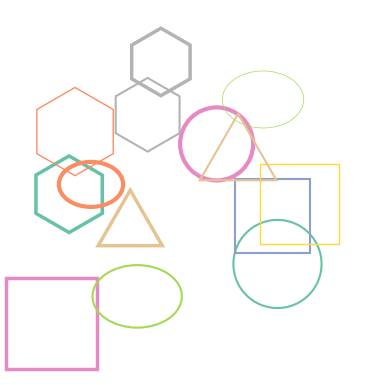[{"shape": "hexagon", "thickness": 2.5, "radius": 0.5, "center": [0.179, 0.495]}, {"shape": "circle", "thickness": 1.5, "radius": 0.57, "center": [0.721, 0.314]}, {"shape": "oval", "thickness": 3, "radius": 0.42, "center": [0.236, 0.521]}, {"shape": "hexagon", "thickness": 1, "radius": 0.57, "center": [0.195, 0.658]}, {"shape": "square", "thickness": 1.5, "radius": 0.48, "center": [0.708, 0.439]}, {"shape": "circle", "thickness": 3, "radius": 0.47, "center": [0.563, 0.626]}, {"shape": "square", "thickness": 2.5, "radius": 0.59, "center": [0.133, 0.159]}, {"shape": "oval", "thickness": 0.5, "radius": 0.53, "center": [0.683, 0.742]}, {"shape": "oval", "thickness": 1.5, "radius": 0.58, "center": [0.356, 0.23]}, {"shape": "square", "thickness": 1, "radius": 0.52, "center": [0.778, 0.47]}, {"shape": "triangle", "thickness": 2.5, "radius": 0.48, "center": [0.338, 0.41]}, {"shape": "triangle", "thickness": 1.5, "radius": 0.58, "center": [0.619, 0.589]}, {"shape": "hexagon", "thickness": 1.5, "radius": 0.48, "center": [0.383, 0.702]}, {"shape": "hexagon", "thickness": 2.5, "radius": 0.44, "center": [0.418, 0.839]}]